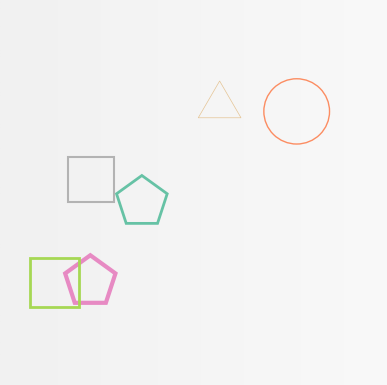[{"shape": "pentagon", "thickness": 2, "radius": 0.34, "center": [0.366, 0.475]}, {"shape": "circle", "thickness": 1, "radius": 0.42, "center": [0.766, 0.711]}, {"shape": "pentagon", "thickness": 3, "radius": 0.34, "center": [0.233, 0.269]}, {"shape": "square", "thickness": 2, "radius": 0.32, "center": [0.14, 0.266]}, {"shape": "triangle", "thickness": 0.5, "radius": 0.32, "center": [0.567, 0.726]}, {"shape": "square", "thickness": 1.5, "radius": 0.3, "center": [0.235, 0.534]}]